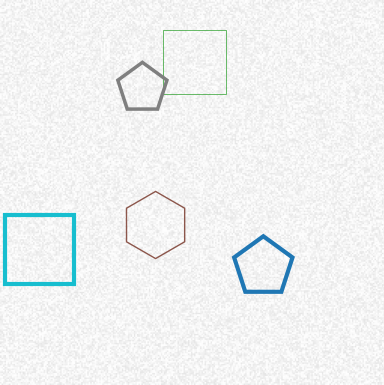[{"shape": "pentagon", "thickness": 3, "radius": 0.4, "center": [0.684, 0.307]}, {"shape": "square", "thickness": 0.5, "radius": 0.41, "center": [0.505, 0.839]}, {"shape": "hexagon", "thickness": 1, "radius": 0.44, "center": [0.404, 0.416]}, {"shape": "pentagon", "thickness": 2.5, "radius": 0.34, "center": [0.37, 0.771]}, {"shape": "square", "thickness": 3, "radius": 0.45, "center": [0.103, 0.353]}]